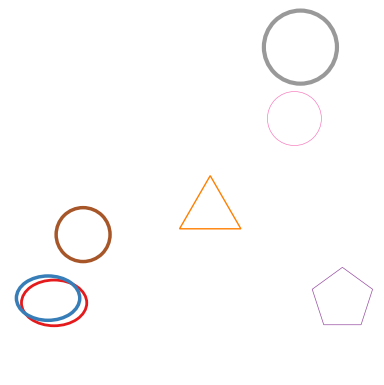[{"shape": "oval", "thickness": 2, "radius": 0.42, "center": [0.141, 0.213]}, {"shape": "oval", "thickness": 2.5, "radius": 0.41, "center": [0.125, 0.226]}, {"shape": "pentagon", "thickness": 0.5, "radius": 0.41, "center": [0.889, 0.223]}, {"shape": "triangle", "thickness": 1, "radius": 0.46, "center": [0.546, 0.452]}, {"shape": "circle", "thickness": 2.5, "radius": 0.35, "center": [0.216, 0.391]}, {"shape": "circle", "thickness": 0.5, "radius": 0.35, "center": [0.765, 0.692]}, {"shape": "circle", "thickness": 3, "radius": 0.47, "center": [0.78, 0.878]}]